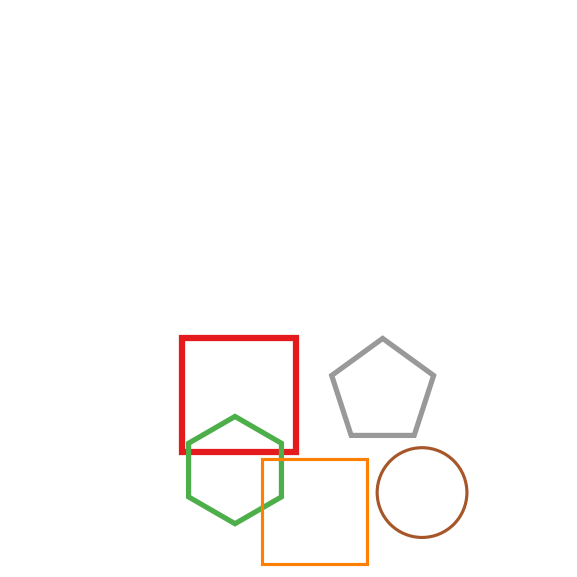[{"shape": "square", "thickness": 3, "radius": 0.49, "center": [0.414, 0.315]}, {"shape": "hexagon", "thickness": 2.5, "radius": 0.46, "center": [0.407, 0.185]}, {"shape": "square", "thickness": 1.5, "radius": 0.46, "center": [0.545, 0.113]}, {"shape": "circle", "thickness": 1.5, "radius": 0.39, "center": [0.731, 0.146]}, {"shape": "pentagon", "thickness": 2.5, "radius": 0.46, "center": [0.663, 0.32]}]